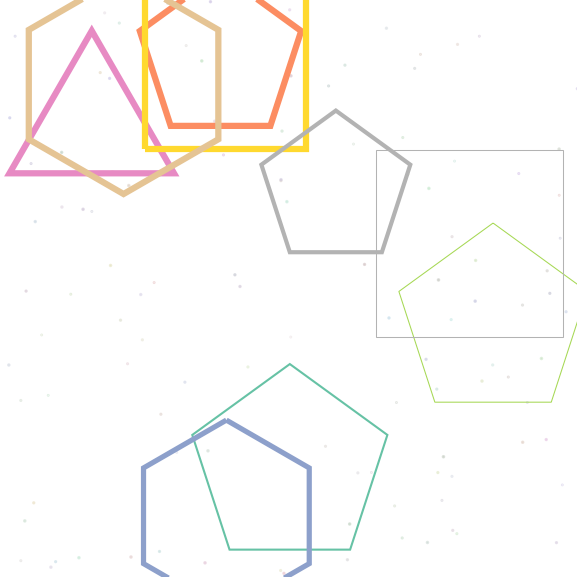[{"shape": "pentagon", "thickness": 1, "radius": 0.89, "center": [0.502, 0.191]}, {"shape": "pentagon", "thickness": 3, "radius": 0.73, "center": [0.382, 0.9]}, {"shape": "hexagon", "thickness": 2.5, "radius": 0.83, "center": [0.392, 0.106]}, {"shape": "triangle", "thickness": 3, "radius": 0.82, "center": [0.159, 0.781]}, {"shape": "pentagon", "thickness": 0.5, "radius": 0.86, "center": [0.854, 0.441]}, {"shape": "square", "thickness": 3, "radius": 0.69, "center": [0.391, 0.879]}, {"shape": "hexagon", "thickness": 3, "radius": 0.95, "center": [0.214, 0.853]}, {"shape": "square", "thickness": 0.5, "radius": 0.81, "center": [0.813, 0.577]}, {"shape": "pentagon", "thickness": 2, "radius": 0.68, "center": [0.582, 0.672]}]